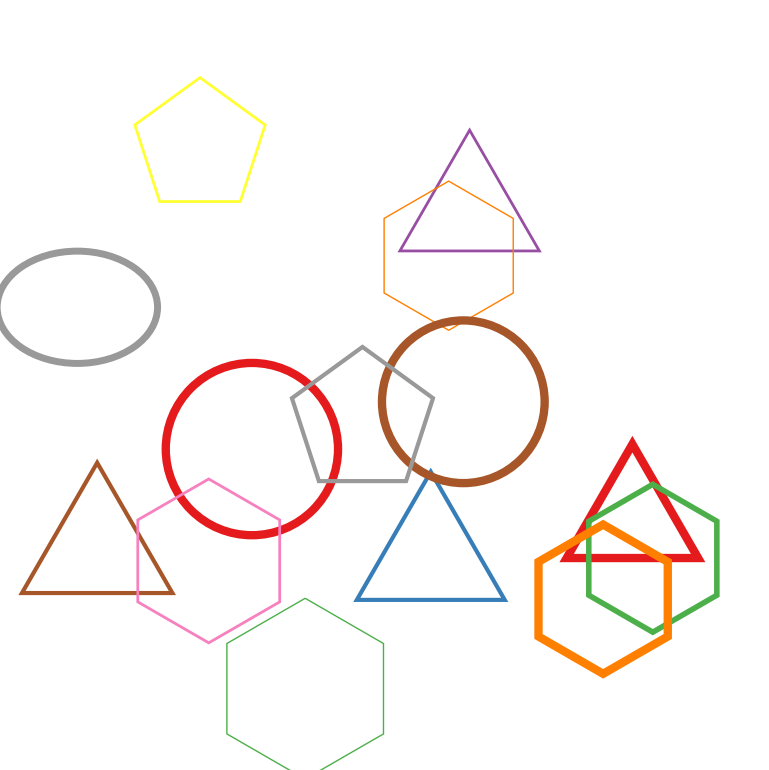[{"shape": "circle", "thickness": 3, "radius": 0.56, "center": [0.327, 0.417]}, {"shape": "triangle", "thickness": 3, "radius": 0.49, "center": [0.821, 0.325]}, {"shape": "triangle", "thickness": 1.5, "radius": 0.55, "center": [0.559, 0.276]}, {"shape": "hexagon", "thickness": 2, "radius": 0.48, "center": [0.848, 0.275]}, {"shape": "hexagon", "thickness": 0.5, "radius": 0.59, "center": [0.396, 0.106]}, {"shape": "triangle", "thickness": 1, "radius": 0.52, "center": [0.61, 0.726]}, {"shape": "hexagon", "thickness": 0.5, "radius": 0.48, "center": [0.583, 0.668]}, {"shape": "hexagon", "thickness": 3, "radius": 0.48, "center": [0.783, 0.222]}, {"shape": "pentagon", "thickness": 1, "radius": 0.44, "center": [0.26, 0.81]}, {"shape": "circle", "thickness": 3, "radius": 0.53, "center": [0.602, 0.478]}, {"shape": "triangle", "thickness": 1.5, "radius": 0.56, "center": [0.126, 0.286]}, {"shape": "hexagon", "thickness": 1, "radius": 0.53, "center": [0.271, 0.272]}, {"shape": "oval", "thickness": 2.5, "radius": 0.52, "center": [0.1, 0.601]}, {"shape": "pentagon", "thickness": 1.5, "radius": 0.48, "center": [0.471, 0.453]}]